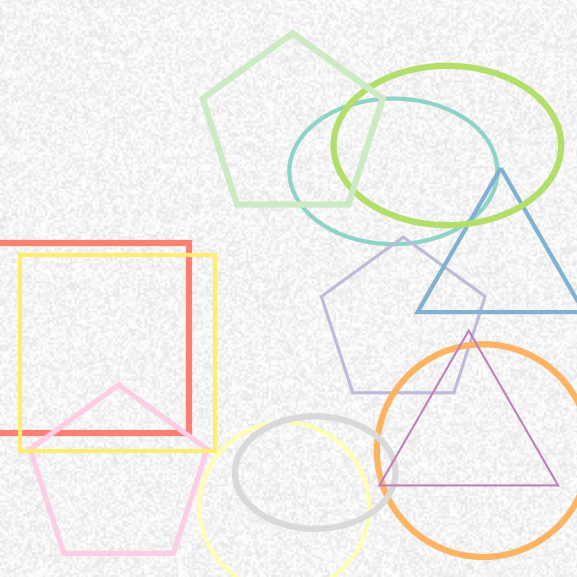[{"shape": "oval", "thickness": 2, "radius": 0.9, "center": [0.681, 0.702]}, {"shape": "circle", "thickness": 2, "radius": 0.73, "center": [0.492, 0.121]}, {"shape": "pentagon", "thickness": 1.5, "radius": 0.75, "center": [0.698, 0.44]}, {"shape": "square", "thickness": 3, "radius": 0.82, "center": [0.162, 0.414]}, {"shape": "triangle", "thickness": 2, "radius": 0.83, "center": [0.867, 0.542]}, {"shape": "circle", "thickness": 3, "radius": 0.92, "center": [0.837, 0.219]}, {"shape": "oval", "thickness": 3, "radius": 0.99, "center": [0.775, 0.747]}, {"shape": "pentagon", "thickness": 2.5, "radius": 0.81, "center": [0.205, 0.171]}, {"shape": "oval", "thickness": 3, "radius": 0.7, "center": [0.546, 0.181]}, {"shape": "triangle", "thickness": 1, "radius": 0.89, "center": [0.812, 0.248]}, {"shape": "pentagon", "thickness": 3, "radius": 0.82, "center": [0.507, 0.778]}, {"shape": "square", "thickness": 2, "radius": 0.85, "center": [0.204, 0.388]}]